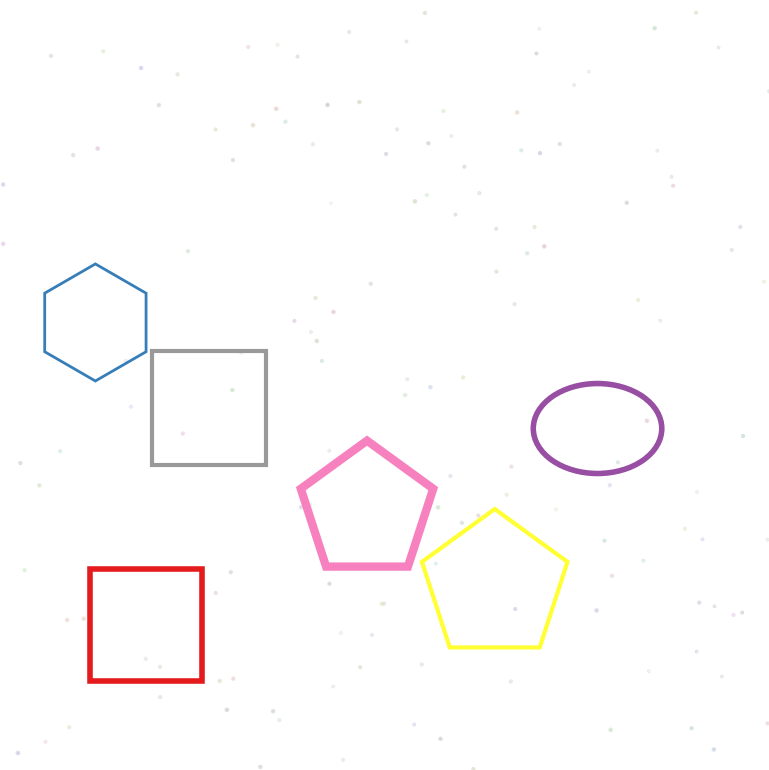[{"shape": "square", "thickness": 2, "radius": 0.36, "center": [0.19, 0.188]}, {"shape": "hexagon", "thickness": 1, "radius": 0.38, "center": [0.124, 0.581]}, {"shape": "oval", "thickness": 2, "radius": 0.42, "center": [0.776, 0.443]}, {"shape": "pentagon", "thickness": 1.5, "radius": 0.5, "center": [0.642, 0.24]}, {"shape": "pentagon", "thickness": 3, "radius": 0.45, "center": [0.477, 0.337]}, {"shape": "square", "thickness": 1.5, "radius": 0.37, "center": [0.271, 0.47]}]